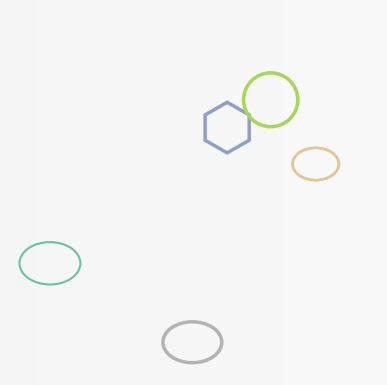[{"shape": "oval", "thickness": 1.5, "radius": 0.39, "center": [0.129, 0.316]}, {"shape": "hexagon", "thickness": 2.5, "radius": 0.33, "center": [0.586, 0.669]}, {"shape": "circle", "thickness": 2.5, "radius": 0.35, "center": [0.699, 0.741]}, {"shape": "oval", "thickness": 2, "radius": 0.3, "center": [0.815, 0.574]}, {"shape": "oval", "thickness": 2.5, "radius": 0.38, "center": [0.496, 0.111]}]